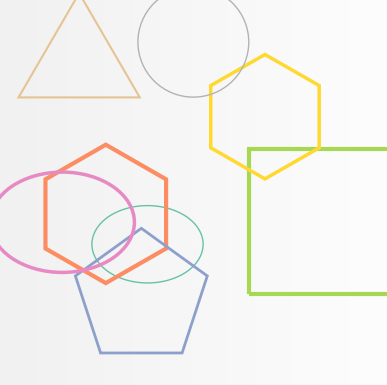[{"shape": "oval", "thickness": 1, "radius": 0.72, "center": [0.381, 0.366]}, {"shape": "hexagon", "thickness": 3, "radius": 0.9, "center": [0.273, 0.444]}, {"shape": "pentagon", "thickness": 2, "radius": 0.89, "center": [0.365, 0.228]}, {"shape": "oval", "thickness": 2.5, "radius": 0.93, "center": [0.161, 0.423]}, {"shape": "square", "thickness": 3, "radius": 0.94, "center": [0.831, 0.425]}, {"shape": "hexagon", "thickness": 2.5, "radius": 0.81, "center": [0.684, 0.697]}, {"shape": "triangle", "thickness": 1.5, "radius": 0.9, "center": [0.204, 0.837]}, {"shape": "circle", "thickness": 1, "radius": 0.72, "center": [0.499, 0.891]}]